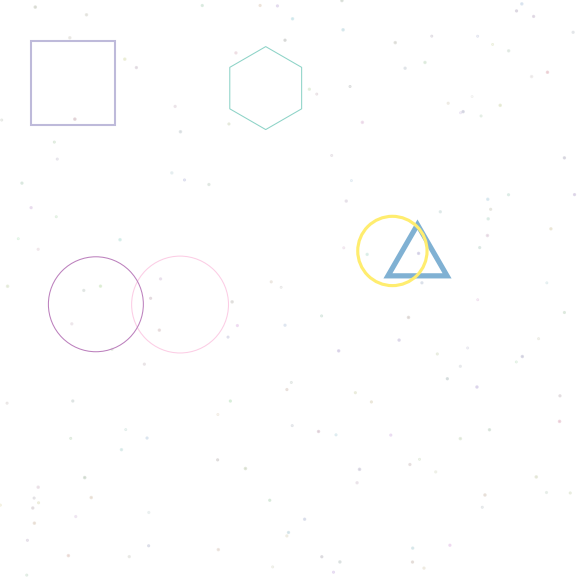[{"shape": "hexagon", "thickness": 0.5, "radius": 0.36, "center": [0.46, 0.847]}, {"shape": "square", "thickness": 1, "radius": 0.36, "center": [0.127, 0.855]}, {"shape": "triangle", "thickness": 2.5, "radius": 0.3, "center": [0.723, 0.551]}, {"shape": "circle", "thickness": 0.5, "radius": 0.42, "center": [0.312, 0.472]}, {"shape": "circle", "thickness": 0.5, "radius": 0.41, "center": [0.166, 0.472]}, {"shape": "circle", "thickness": 1.5, "radius": 0.3, "center": [0.679, 0.565]}]